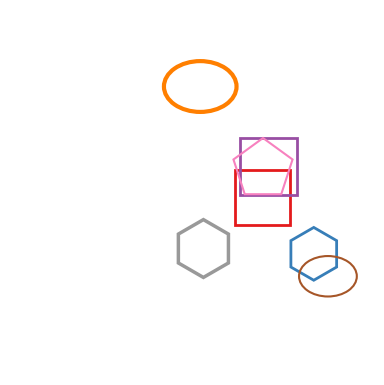[{"shape": "square", "thickness": 2, "radius": 0.35, "center": [0.682, 0.487]}, {"shape": "hexagon", "thickness": 2, "radius": 0.34, "center": [0.815, 0.341]}, {"shape": "square", "thickness": 2, "radius": 0.37, "center": [0.698, 0.567]}, {"shape": "oval", "thickness": 3, "radius": 0.47, "center": [0.52, 0.775]}, {"shape": "oval", "thickness": 1.5, "radius": 0.38, "center": [0.852, 0.282]}, {"shape": "pentagon", "thickness": 1.5, "radius": 0.4, "center": [0.683, 0.561]}, {"shape": "hexagon", "thickness": 2.5, "radius": 0.38, "center": [0.528, 0.354]}]